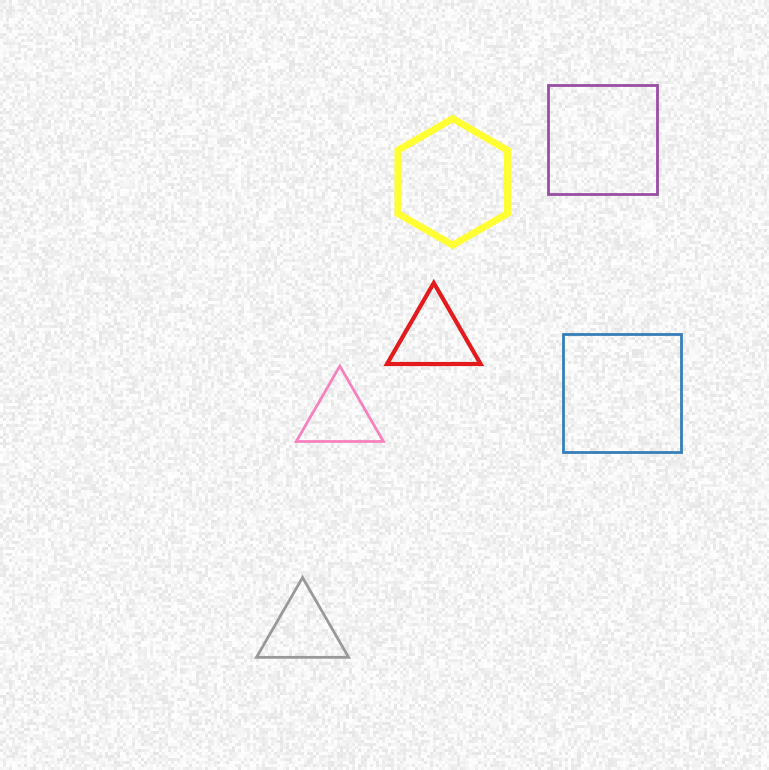[{"shape": "triangle", "thickness": 1.5, "radius": 0.35, "center": [0.563, 0.562]}, {"shape": "square", "thickness": 1, "radius": 0.38, "center": [0.808, 0.49]}, {"shape": "square", "thickness": 1, "radius": 0.35, "center": [0.782, 0.819]}, {"shape": "hexagon", "thickness": 2.5, "radius": 0.41, "center": [0.588, 0.764]}, {"shape": "triangle", "thickness": 1, "radius": 0.33, "center": [0.441, 0.459]}, {"shape": "triangle", "thickness": 1, "radius": 0.35, "center": [0.393, 0.181]}]